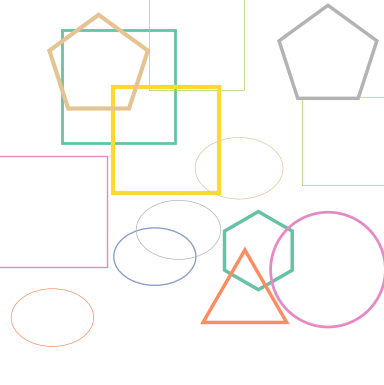[{"shape": "square", "thickness": 2, "radius": 0.73, "center": [0.309, 0.774]}, {"shape": "hexagon", "thickness": 2.5, "radius": 0.51, "center": [0.671, 0.349]}, {"shape": "oval", "thickness": 0.5, "radius": 0.54, "center": [0.136, 0.175]}, {"shape": "triangle", "thickness": 2.5, "radius": 0.63, "center": [0.636, 0.225]}, {"shape": "oval", "thickness": 1, "radius": 0.53, "center": [0.402, 0.333]}, {"shape": "square", "thickness": 1, "radius": 0.72, "center": [0.135, 0.451]}, {"shape": "circle", "thickness": 2, "radius": 0.75, "center": [0.852, 0.3]}, {"shape": "square", "thickness": 0.5, "radius": 0.61, "center": [0.511, 0.889]}, {"shape": "square", "thickness": 0.5, "radius": 0.57, "center": [0.897, 0.633]}, {"shape": "square", "thickness": 3, "radius": 0.69, "center": [0.432, 0.635]}, {"shape": "pentagon", "thickness": 3, "radius": 0.67, "center": [0.256, 0.827]}, {"shape": "oval", "thickness": 0.5, "radius": 0.57, "center": [0.621, 0.563]}, {"shape": "oval", "thickness": 0.5, "radius": 0.55, "center": [0.464, 0.403]}, {"shape": "pentagon", "thickness": 2.5, "radius": 0.67, "center": [0.852, 0.853]}]